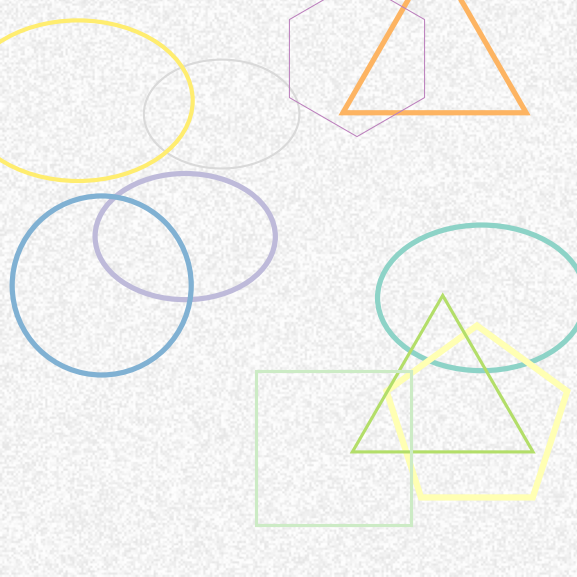[{"shape": "oval", "thickness": 2.5, "radius": 0.9, "center": [0.834, 0.483]}, {"shape": "pentagon", "thickness": 3, "radius": 0.82, "center": [0.826, 0.271]}, {"shape": "oval", "thickness": 2.5, "radius": 0.78, "center": [0.321, 0.589]}, {"shape": "circle", "thickness": 2.5, "radius": 0.78, "center": [0.176, 0.505]}, {"shape": "triangle", "thickness": 2.5, "radius": 0.92, "center": [0.752, 0.895]}, {"shape": "triangle", "thickness": 1.5, "radius": 0.9, "center": [0.767, 0.307]}, {"shape": "oval", "thickness": 1, "radius": 0.67, "center": [0.384, 0.802]}, {"shape": "hexagon", "thickness": 0.5, "radius": 0.68, "center": [0.618, 0.898]}, {"shape": "square", "thickness": 1.5, "radius": 0.67, "center": [0.578, 0.223]}, {"shape": "oval", "thickness": 2, "radius": 0.99, "center": [0.135, 0.825]}]